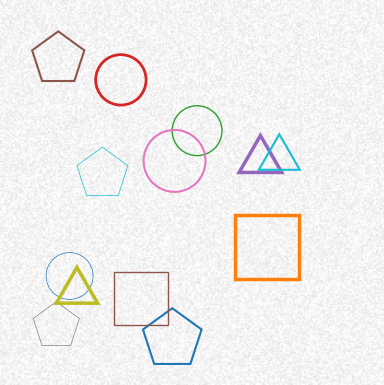[{"shape": "circle", "thickness": 0.5, "radius": 0.3, "center": [0.181, 0.283]}, {"shape": "pentagon", "thickness": 1.5, "radius": 0.4, "center": [0.447, 0.119]}, {"shape": "square", "thickness": 2.5, "radius": 0.42, "center": [0.694, 0.359]}, {"shape": "circle", "thickness": 1, "radius": 0.32, "center": [0.512, 0.661]}, {"shape": "circle", "thickness": 2, "radius": 0.33, "center": [0.314, 0.793]}, {"shape": "triangle", "thickness": 2.5, "radius": 0.32, "center": [0.676, 0.584]}, {"shape": "pentagon", "thickness": 1.5, "radius": 0.36, "center": [0.151, 0.847]}, {"shape": "square", "thickness": 1, "radius": 0.35, "center": [0.366, 0.226]}, {"shape": "circle", "thickness": 1.5, "radius": 0.4, "center": [0.453, 0.582]}, {"shape": "pentagon", "thickness": 0.5, "radius": 0.32, "center": [0.146, 0.153]}, {"shape": "triangle", "thickness": 2.5, "radius": 0.31, "center": [0.2, 0.244]}, {"shape": "triangle", "thickness": 1.5, "radius": 0.31, "center": [0.725, 0.59]}, {"shape": "pentagon", "thickness": 0.5, "radius": 0.35, "center": [0.266, 0.548]}]